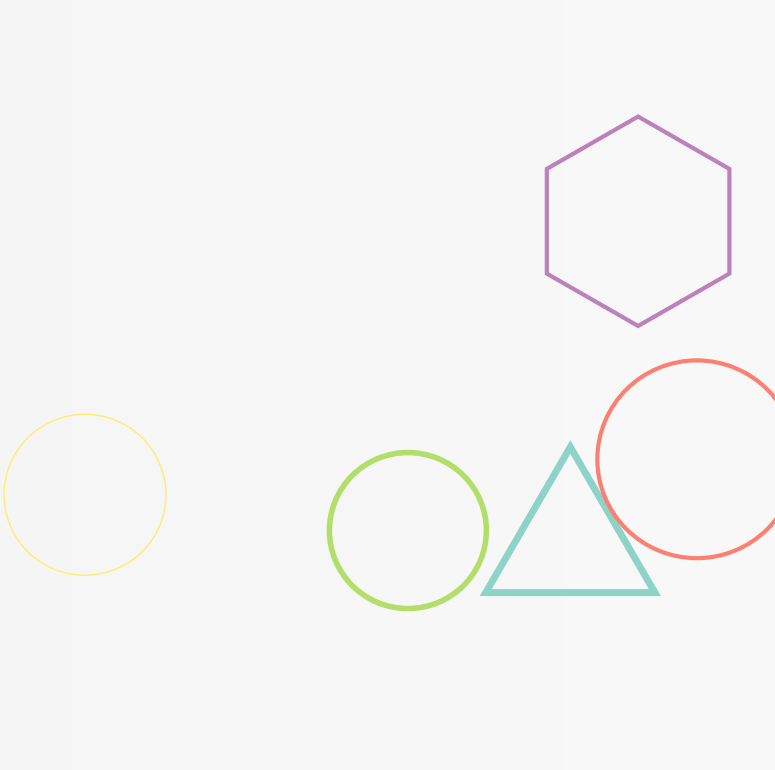[{"shape": "triangle", "thickness": 2.5, "radius": 0.63, "center": [0.736, 0.293]}, {"shape": "circle", "thickness": 1.5, "radius": 0.64, "center": [0.899, 0.404]}, {"shape": "circle", "thickness": 2, "radius": 0.51, "center": [0.526, 0.311]}, {"shape": "hexagon", "thickness": 1.5, "radius": 0.68, "center": [0.823, 0.713]}, {"shape": "circle", "thickness": 0.5, "radius": 0.52, "center": [0.11, 0.357]}]